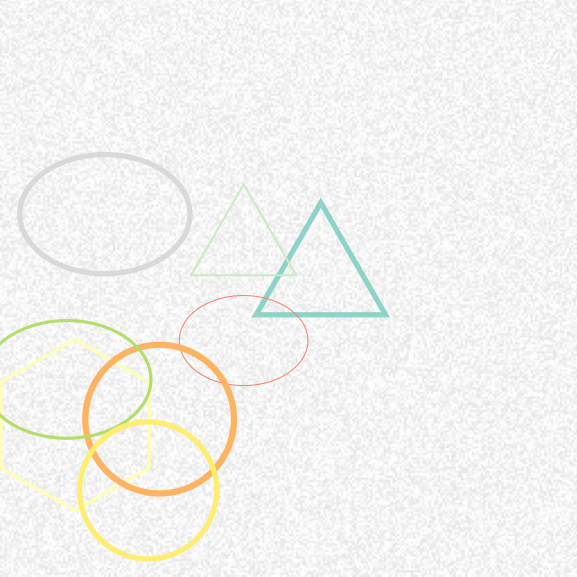[{"shape": "triangle", "thickness": 2.5, "radius": 0.65, "center": [0.556, 0.519]}, {"shape": "hexagon", "thickness": 1.5, "radius": 0.74, "center": [0.13, 0.263]}, {"shape": "oval", "thickness": 0.5, "radius": 0.56, "center": [0.422, 0.409]}, {"shape": "circle", "thickness": 3, "radius": 0.64, "center": [0.276, 0.273]}, {"shape": "oval", "thickness": 1.5, "radius": 0.73, "center": [0.116, 0.342]}, {"shape": "oval", "thickness": 2.5, "radius": 0.74, "center": [0.182, 0.628]}, {"shape": "triangle", "thickness": 1, "radius": 0.52, "center": [0.422, 0.575]}, {"shape": "circle", "thickness": 2.5, "radius": 0.59, "center": [0.257, 0.15]}]